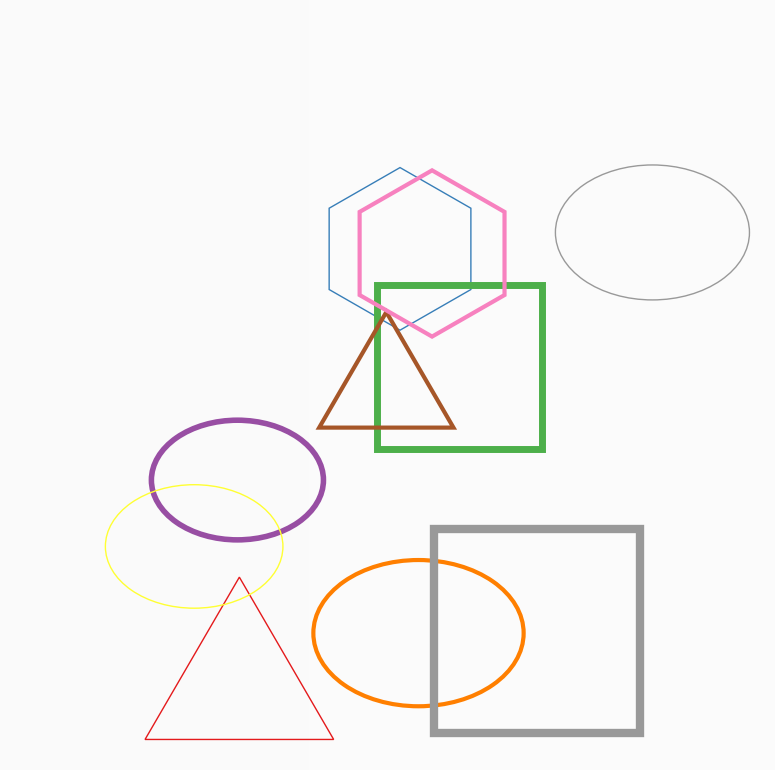[{"shape": "triangle", "thickness": 0.5, "radius": 0.7, "center": [0.309, 0.11]}, {"shape": "hexagon", "thickness": 0.5, "radius": 0.53, "center": [0.516, 0.677]}, {"shape": "square", "thickness": 2.5, "radius": 0.53, "center": [0.593, 0.524]}, {"shape": "oval", "thickness": 2, "radius": 0.56, "center": [0.306, 0.377]}, {"shape": "oval", "thickness": 1.5, "radius": 0.68, "center": [0.54, 0.178]}, {"shape": "oval", "thickness": 0.5, "radius": 0.57, "center": [0.251, 0.29]}, {"shape": "triangle", "thickness": 1.5, "radius": 0.5, "center": [0.498, 0.495]}, {"shape": "hexagon", "thickness": 1.5, "radius": 0.54, "center": [0.558, 0.671]}, {"shape": "oval", "thickness": 0.5, "radius": 0.63, "center": [0.842, 0.698]}, {"shape": "square", "thickness": 3, "radius": 0.66, "center": [0.693, 0.181]}]